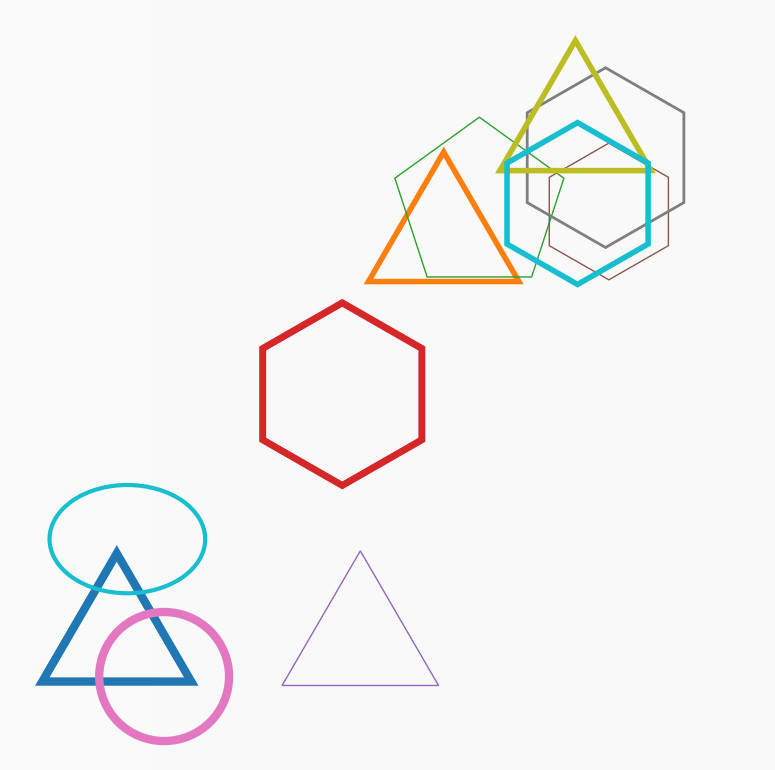[{"shape": "triangle", "thickness": 3, "radius": 0.55, "center": [0.151, 0.17]}, {"shape": "triangle", "thickness": 2, "radius": 0.56, "center": [0.572, 0.69]}, {"shape": "pentagon", "thickness": 0.5, "radius": 0.57, "center": [0.619, 0.733]}, {"shape": "hexagon", "thickness": 2.5, "radius": 0.59, "center": [0.442, 0.488]}, {"shape": "triangle", "thickness": 0.5, "radius": 0.58, "center": [0.465, 0.168]}, {"shape": "hexagon", "thickness": 0.5, "radius": 0.44, "center": [0.786, 0.725]}, {"shape": "circle", "thickness": 3, "radius": 0.42, "center": [0.212, 0.121]}, {"shape": "hexagon", "thickness": 1, "radius": 0.58, "center": [0.781, 0.795]}, {"shape": "triangle", "thickness": 2, "radius": 0.56, "center": [0.742, 0.835]}, {"shape": "hexagon", "thickness": 2, "radius": 0.53, "center": [0.745, 0.736]}, {"shape": "oval", "thickness": 1.5, "radius": 0.5, "center": [0.164, 0.3]}]